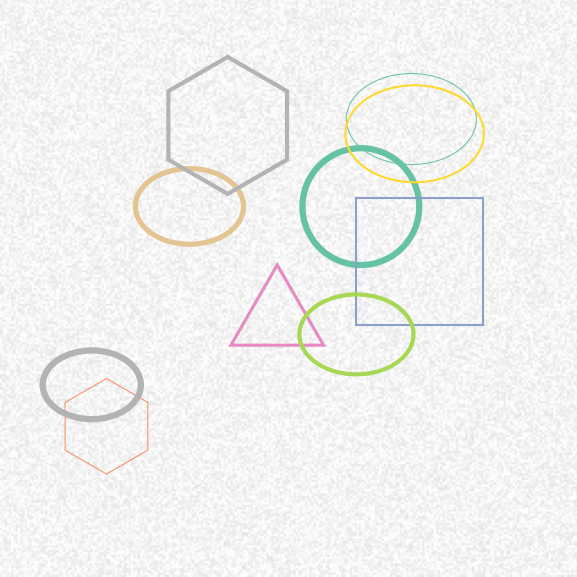[{"shape": "oval", "thickness": 0.5, "radius": 0.56, "center": [0.712, 0.793]}, {"shape": "circle", "thickness": 3, "radius": 0.51, "center": [0.625, 0.641]}, {"shape": "hexagon", "thickness": 0.5, "radius": 0.41, "center": [0.184, 0.261]}, {"shape": "square", "thickness": 1, "radius": 0.55, "center": [0.726, 0.546]}, {"shape": "triangle", "thickness": 1.5, "radius": 0.46, "center": [0.48, 0.448]}, {"shape": "oval", "thickness": 2, "radius": 0.49, "center": [0.617, 0.42]}, {"shape": "oval", "thickness": 1, "radius": 0.6, "center": [0.718, 0.768]}, {"shape": "oval", "thickness": 2.5, "radius": 0.47, "center": [0.328, 0.642]}, {"shape": "hexagon", "thickness": 2, "radius": 0.59, "center": [0.394, 0.782]}, {"shape": "oval", "thickness": 3, "radius": 0.42, "center": [0.159, 0.333]}]